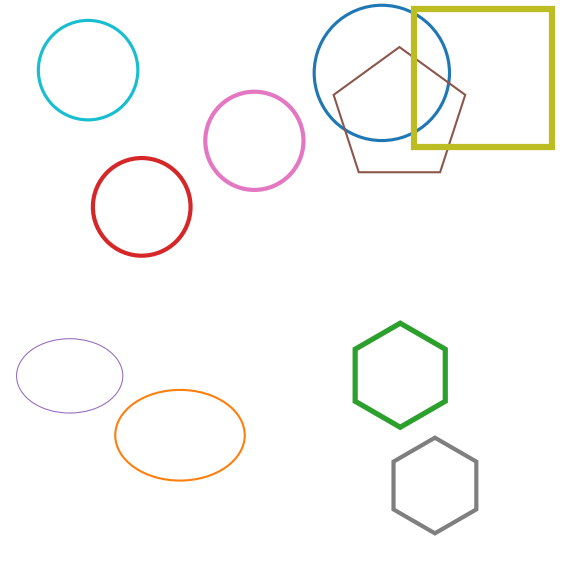[{"shape": "circle", "thickness": 1.5, "radius": 0.59, "center": [0.661, 0.873]}, {"shape": "oval", "thickness": 1, "radius": 0.56, "center": [0.312, 0.245]}, {"shape": "hexagon", "thickness": 2.5, "radius": 0.45, "center": [0.693, 0.349]}, {"shape": "circle", "thickness": 2, "radius": 0.42, "center": [0.245, 0.641]}, {"shape": "oval", "thickness": 0.5, "radius": 0.46, "center": [0.121, 0.348]}, {"shape": "pentagon", "thickness": 1, "radius": 0.6, "center": [0.692, 0.798]}, {"shape": "circle", "thickness": 2, "radius": 0.43, "center": [0.44, 0.755]}, {"shape": "hexagon", "thickness": 2, "radius": 0.41, "center": [0.753, 0.158]}, {"shape": "square", "thickness": 3, "radius": 0.6, "center": [0.837, 0.865]}, {"shape": "circle", "thickness": 1.5, "radius": 0.43, "center": [0.153, 0.878]}]